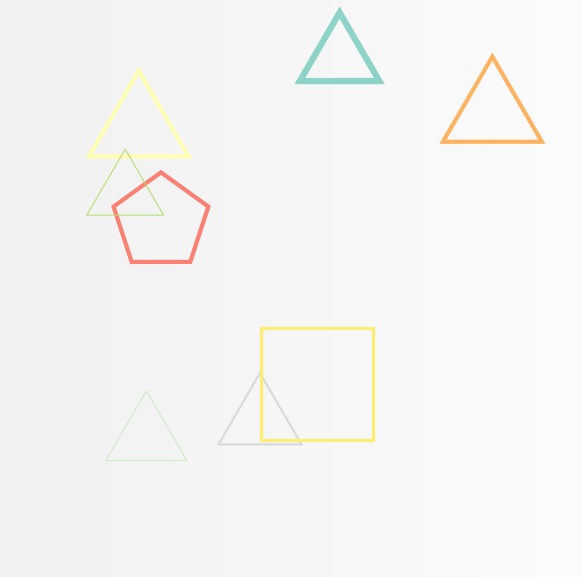[{"shape": "triangle", "thickness": 3, "radius": 0.4, "center": [0.584, 0.898]}, {"shape": "triangle", "thickness": 2, "radius": 0.49, "center": [0.239, 0.778]}, {"shape": "pentagon", "thickness": 2, "radius": 0.43, "center": [0.277, 0.615]}, {"shape": "triangle", "thickness": 2, "radius": 0.49, "center": [0.847, 0.803]}, {"shape": "triangle", "thickness": 0.5, "radius": 0.38, "center": [0.215, 0.665]}, {"shape": "triangle", "thickness": 1, "radius": 0.41, "center": [0.447, 0.271]}, {"shape": "triangle", "thickness": 0.5, "radius": 0.4, "center": [0.252, 0.242]}, {"shape": "square", "thickness": 1.5, "radius": 0.48, "center": [0.545, 0.334]}]